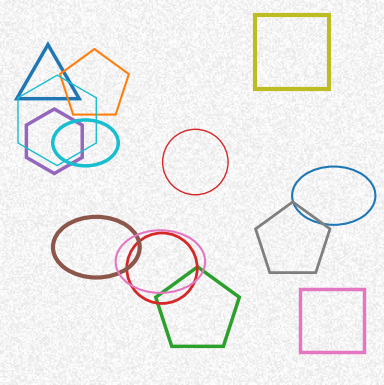[{"shape": "oval", "thickness": 1.5, "radius": 0.54, "center": [0.867, 0.492]}, {"shape": "triangle", "thickness": 2.5, "radius": 0.47, "center": [0.125, 0.79]}, {"shape": "pentagon", "thickness": 1.5, "radius": 0.47, "center": [0.245, 0.778]}, {"shape": "pentagon", "thickness": 2.5, "radius": 0.57, "center": [0.513, 0.193]}, {"shape": "circle", "thickness": 1, "radius": 0.42, "center": [0.507, 0.579]}, {"shape": "circle", "thickness": 2, "radius": 0.46, "center": [0.421, 0.303]}, {"shape": "hexagon", "thickness": 2.5, "radius": 0.42, "center": [0.141, 0.633]}, {"shape": "oval", "thickness": 3, "radius": 0.56, "center": [0.25, 0.358]}, {"shape": "square", "thickness": 2.5, "radius": 0.41, "center": [0.862, 0.168]}, {"shape": "oval", "thickness": 1.5, "radius": 0.58, "center": [0.417, 0.321]}, {"shape": "pentagon", "thickness": 2, "radius": 0.51, "center": [0.76, 0.374]}, {"shape": "square", "thickness": 3, "radius": 0.48, "center": [0.759, 0.865]}, {"shape": "hexagon", "thickness": 1, "radius": 0.59, "center": [0.148, 0.687]}, {"shape": "oval", "thickness": 2.5, "radius": 0.43, "center": [0.222, 0.629]}]